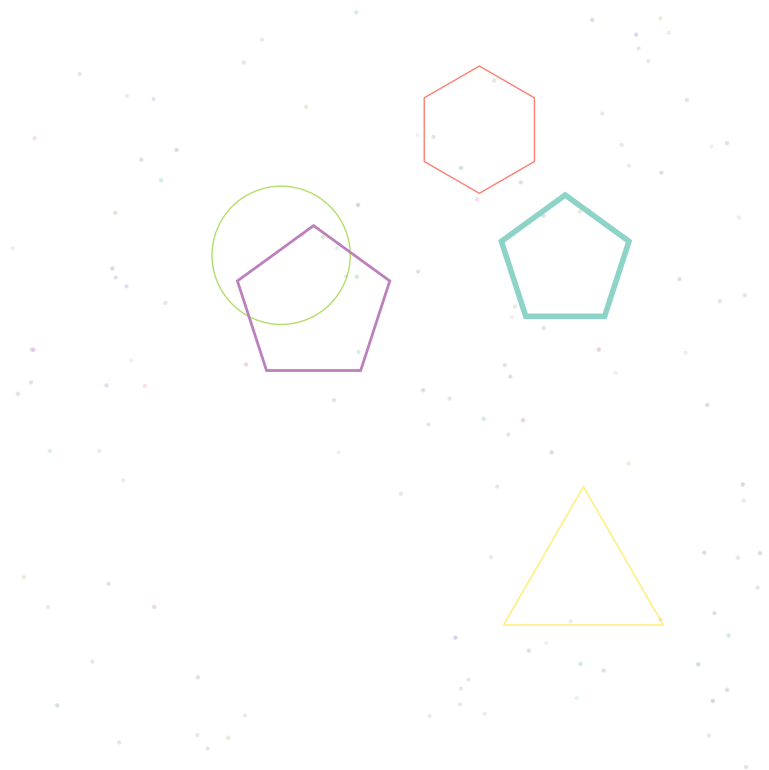[{"shape": "pentagon", "thickness": 2, "radius": 0.44, "center": [0.734, 0.66]}, {"shape": "hexagon", "thickness": 0.5, "radius": 0.41, "center": [0.623, 0.832]}, {"shape": "circle", "thickness": 0.5, "radius": 0.45, "center": [0.365, 0.668]}, {"shape": "pentagon", "thickness": 1, "radius": 0.52, "center": [0.407, 0.603]}, {"shape": "triangle", "thickness": 0.5, "radius": 0.6, "center": [0.758, 0.248]}]